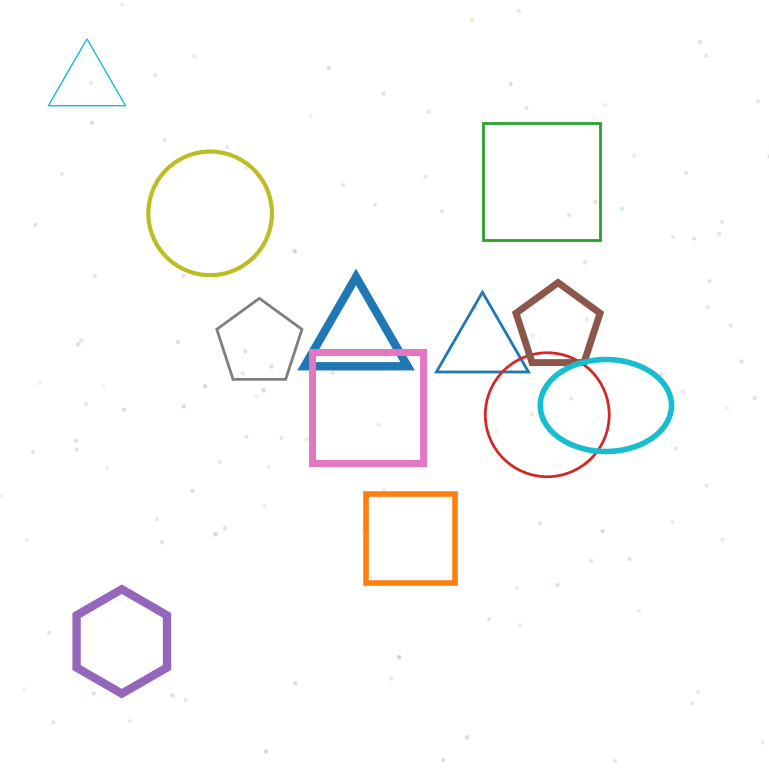[{"shape": "triangle", "thickness": 1, "radius": 0.35, "center": [0.627, 0.551]}, {"shape": "triangle", "thickness": 3, "radius": 0.39, "center": [0.462, 0.563]}, {"shape": "square", "thickness": 2, "radius": 0.29, "center": [0.533, 0.3]}, {"shape": "square", "thickness": 1, "radius": 0.38, "center": [0.703, 0.764]}, {"shape": "circle", "thickness": 1, "radius": 0.4, "center": [0.711, 0.461]}, {"shape": "hexagon", "thickness": 3, "radius": 0.34, "center": [0.158, 0.167]}, {"shape": "pentagon", "thickness": 2.5, "radius": 0.29, "center": [0.725, 0.576]}, {"shape": "square", "thickness": 2.5, "radius": 0.36, "center": [0.477, 0.471]}, {"shape": "pentagon", "thickness": 1, "radius": 0.29, "center": [0.337, 0.554]}, {"shape": "circle", "thickness": 1.5, "radius": 0.4, "center": [0.273, 0.723]}, {"shape": "triangle", "thickness": 0.5, "radius": 0.29, "center": [0.113, 0.892]}, {"shape": "oval", "thickness": 2, "radius": 0.43, "center": [0.787, 0.473]}]